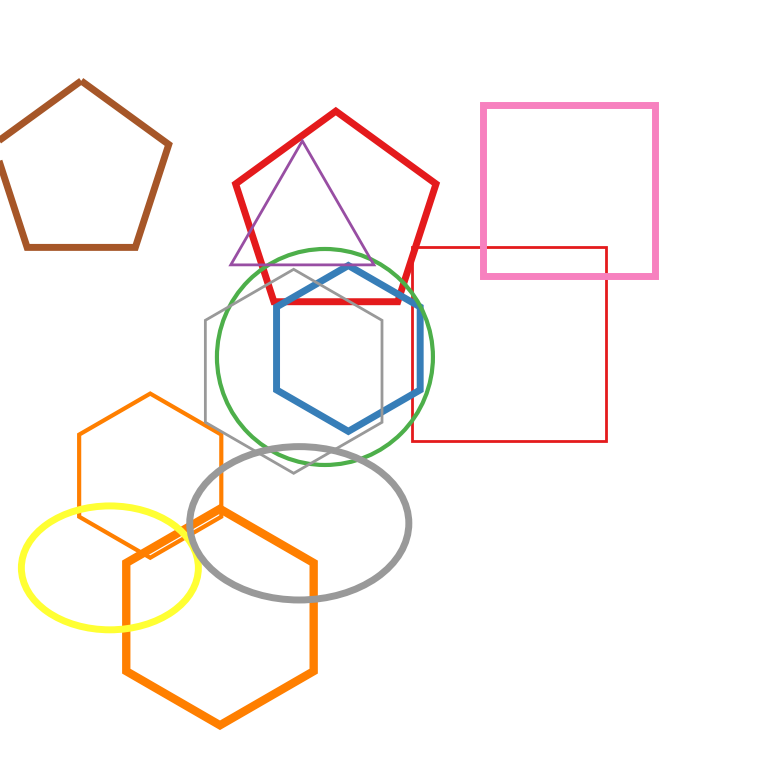[{"shape": "pentagon", "thickness": 2.5, "radius": 0.68, "center": [0.436, 0.719]}, {"shape": "square", "thickness": 1, "radius": 0.63, "center": [0.661, 0.554]}, {"shape": "hexagon", "thickness": 2.5, "radius": 0.54, "center": [0.452, 0.547]}, {"shape": "circle", "thickness": 1.5, "radius": 0.7, "center": [0.422, 0.536]}, {"shape": "triangle", "thickness": 1, "radius": 0.54, "center": [0.393, 0.71]}, {"shape": "hexagon", "thickness": 3, "radius": 0.7, "center": [0.286, 0.199]}, {"shape": "hexagon", "thickness": 1.5, "radius": 0.53, "center": [0.195, 0.382]}, {"shape": "oval", "thickness": 2.5, "radius": 0.57, "center": [0.143, 0.263]}, {"shape": "pentagon", "thickness": 2.5, "radius": 0.6, "center": [0.105, 0.775]}, {"shape": "square", "thickness": 2.5, "radius": 0.56, "center": [0.739, 0.753]}, {"shape": "hexagon", "thickness": 1, "radius": 0.66, "center": [0.381, 0.518]}, {"shape": "oval", "thickness": 2.5, "radius": 0.71, "center": [0.389, 0.32]}]